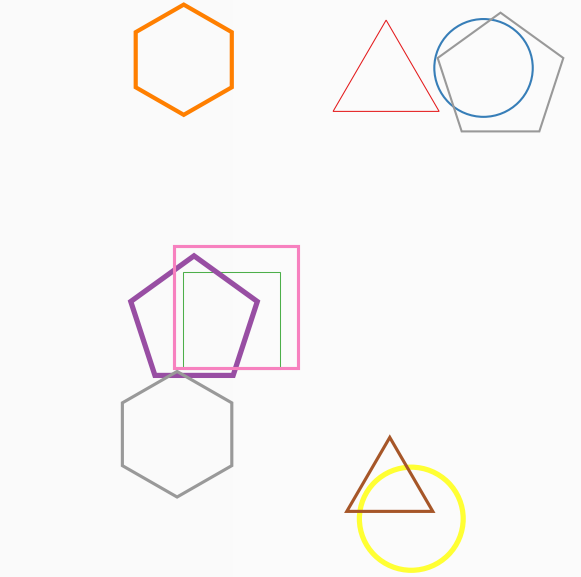[{"shape": "triangle", "thickness": 0.5, "radius": 0.53, "center": [0.664, 0.859]}, {"shape": "circle", "thickness": 1, "radius": 0.42, "center": [0.832, 0.881]}, {"shape": "square", "thickness": 0.5, "radius": 0.42, "center": [0.399, 0.445]}, {"shape": "pentagon", "thickness": 2.5, "radius": 0.57, "center": [0.334, 0.442]}, {"shape": "hexagon", "thickness": 2, "radius": 0.48, "center": [0.316, 0.896]}, {"shape": "circle", "thickness": 2.5, "radius": 0.45, "center": [0.708, 0.101]}, {"shape": "triangle", "thickness": 1.5, "radius": 0.43, "center": [0.671, 0.156]}, {"shape": "square", "thickness": 1.5, "radius": 0.53, "center": [0.406, 0.467]}, {"shape": "hexagon", "thickness": 1.5, "radius": 0.54, "center": [0.305, 0.247]}, {"shape": "pentagon", "thickness": 1, "radius": 0.57, "center": [0.861, 0.864]}]